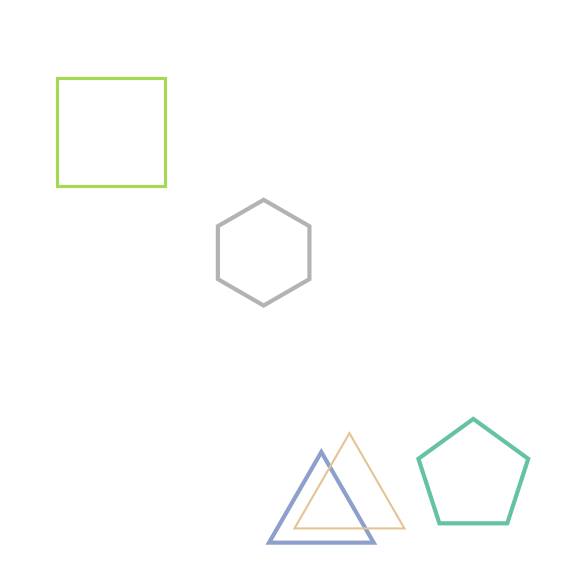[{"shape": "pentagon", "thickness": 2, "radius": 0.5, "center": [0.82, 0.174]}, {"shape": "triangle", "thickness": 2, "radius": 0.52, "center": [0.556, 0.112]}, {"shape": "square", "thickness": 1.5, "radius": 0.47, "center": [0.192, 0.77]}, {"shape": "triangle", "thickness": 1, "radius": 0.55, "center": [0.605, 0.139]}, {"shape": "hexagon", "thickness": 2, "radius": 0.46, "center": [0.457, 0.562]}]